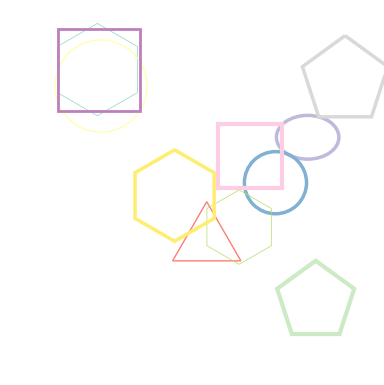[{"shape": "hexagon", "thickness": 0.5, "radius": 0.6, "center": [0.253, 0.819]}, {"shape": "circle", "thickness": 1, "radius": 0.6, "center": [0.262, 0.776]}, {"shape": "oval", "thickness": 2.5, "radius": 0.41, "center": [0.799, 0.643]}, {"shape": "triangle", "thickness": 1, "radius": 0.51, "center": [0.537, 0.374]}, {"shape": "circle", "thickness": 2.5, "radius": 0.4, "center": [0.715, 0.525]}, {"shape": "hexagon", "thickness": 0.5, "radius": 0.48, "center": [0.621, 0.41]}, {"shape": "square", "thickness": 3, "radius": 0.42, "center": [0.648, 0.595]}, {"shape": "pentagon", "thickness": 2.5, "radius": 0.58, "center": [0.896, 0.791]}, {"shape": "square", "thickness": 2, "radius": 0.53, "center": [0.258, 0.818]}, {"shape": "pentagon", "thickness": 3, "radius": 0.53, "center": [0.82, 0.217]}, {"shape": "hexagon", "thickness": 2.5, "radius": 0.59, "center": [0.454, 0.492]}]